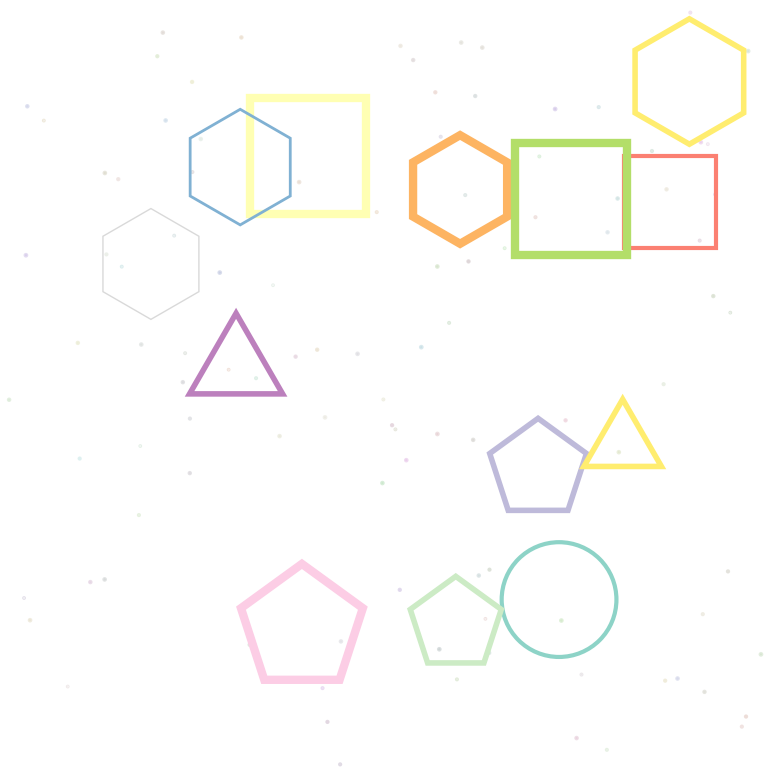[{"shape": "circle", "thickness": 1.5, "radius": 0.37, "center": [0.726, 0.221]}, {"shape": "square", "thickness": 3, "radius": 0.38, "center": [0.4, 0.798]}, {"shape": "pentagon", "thickness": 2, "radius": 0.33, "center": [0.699, 0.391]}, {"shape": "square", "thickness": 1.5, "radius": 0.3, "center": [0.871, 0.738]}, {"shape": "hexagon", "thickness": 1, "radius": 0.38, "center": [0.312, 0.783]}, {"shape": "hexagon", "thickness": 3, "radius": 0.35, "center": [0.598, 0.754]}, {"shape": "square", "thickness": 3, "radius": 0.36, "center": [0.742, 0.742]}, {"shape": "pentagon", "thickness": 3, "radius": 0.42, "center": [0.392, 0.184]}, {"shape": "hexagon", "thickness": 0.5, "radius": 0.36, "center": [0.196, 0.657]}, {"shape": "triangle", "thickness": 2, "radius": 0.35, "center": [0.307, 0.523]}, {"shape": "pentagon", "thickness": 2, "radius": 0.31, "center": [0.592, 0.189]}, {"shape": "triangle", "thickness": 2, "radius": 0.29, "center": [0.809, 0.423]}, {"shape": "hexagon", "thickness": 2, "radius": 0.41, "center": [0.895, 0.894]}]